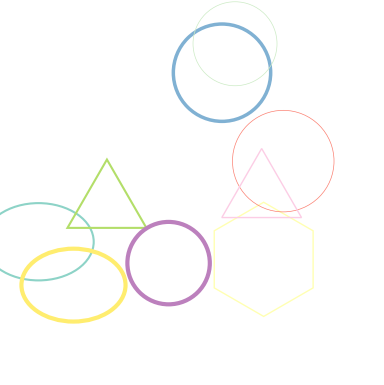[{"shape": "oval", "thickness": 1.5, "radius": 0.72, "center": [0.1, 0.372]}, {"shape": "hexagon", "thickness": 1, "radius": 0.74, "center": [0.685, 0.326]}, {"shape": "circle", "thickness": 0.5, "radius": 0.66, "center": [0.736, 0.582]}, {"shape": "circle", "thickness": 2.5, "radius": 0.63, "center": [0.577, 0.811]}, {"shape": "triangle", "thickness": 1.5, "radius": 0.59, "center": [0.278, 0.467]}, {"shape": "triangle", "thickness": 1, "radius": 0.6, "center": [0.68, 0.495]}, {"shape": "circle", "thickness": 3, "radius": 0.54, "center": [0.438, 0.317]}, {"shape": "circle", "thickness": 0.5, "radius": 0.55, "center": [0.61, 0.886]}, {"shape": "oval", "thickness": 3, "radius": 0.68, "center": [0.191, 0.259]}]